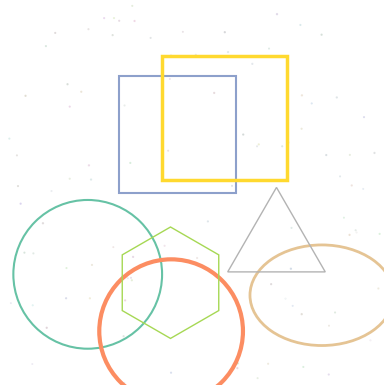[{"shape": "circle", "thickness": 1.5, "radius": 0.97, "center": [0.228, 0.287]}, {"shape": "circle", "thickness": 3, "radius": 0.93, "center": [0.444, 0.14]}, {"shape": "square", "thickness": 1.5, "radius": 0.76, "center": [0.461, 0.651]}, {"shape": "hexagon", "thickness": 1, "radius": 0.72, "center": [0.443, 0.266]}, {"shape": "square", "thickness": 2.5, "radius": 0.81, "center": [0.583, 0.693]}, {"shape": "oval", "thickness": 2, "radius": 0.93, "center": [0.836, 0.233]}, {"shape": "triangle", "thickness": 1, "radius": 0.73, "center": [0.718, 0.367]}]